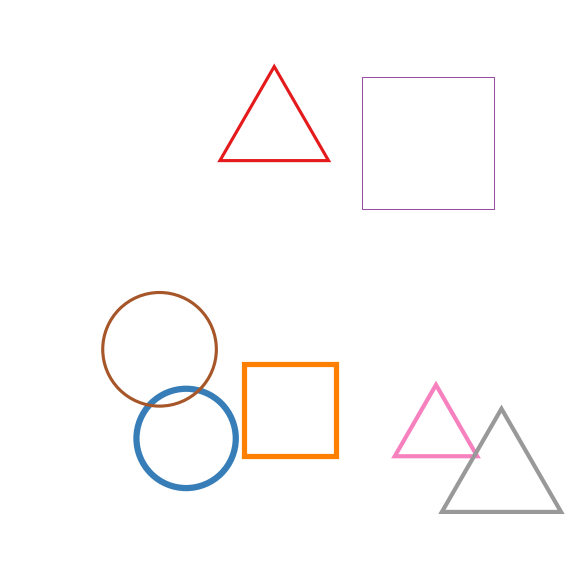[{"shape": "triangle", "thickness": 1.5, "radius": 0.54, "center": [0.475, 0.775]}, {"shape": "circle", "thickness": 3, "radius": 0.43, "center": [0.322, 0.24]}, {"shape": "square", "thickness": 0.5, "radius": 0.57, "center": [0.742, 0.752]}, {"shape": "square", "thickness": 2.5, "radius": 0.4, "center": [0.502, 0.29]}, {"shape": "circle", "thickness": 1.5, "radius": 0.49, "center": [0.276, 0.394]}, {"shape": "triangle", "thickness": 2, "radius": 0.41, "center": [0.755, 0.25]}, {"shape": "triangle", "thickness": 2, "radius": 0.6, "center": [0.868, 0.172]}]